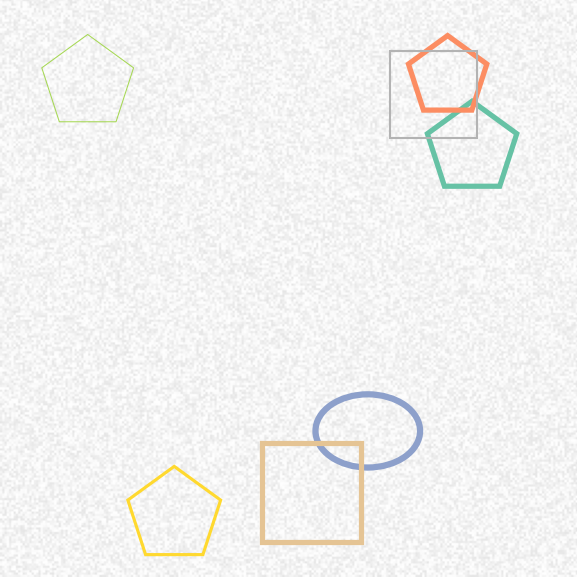[{"shape": "pentagon", "thickness": 2.5, "radius": 0.41, "center": [0.817, 0.742]}, {"shape": "pentagon", "thickness": 2.5, "radius": 0.36, "center": [0.775, 0.866]}, {"shape": "oval", "thickness": 3, "radius": 0.45, "center": [0.637, 0.253]}, {"shape": "pentagon", "thickness": 0.5, "radius": 0.42, "center": [0.152, 0.856]}, {"shape": "pentagon", "thickness": 1.5, "radius": 0.42, "center": [0.302, 0.107]}, {"shape": "square", "thickness": 2.5, "radius": 0.43, "center": [0.539, 0.146]}, {"shape": "square", "thickness": 1, "radius": 0.38, "center": [0.751, 0.836]}]